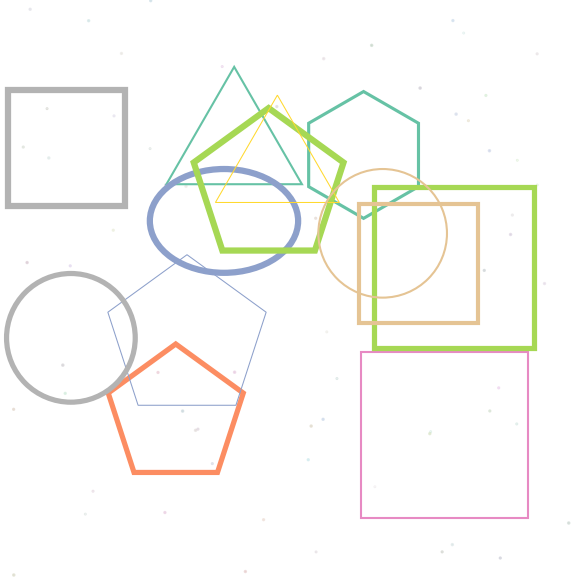[{"shape": "triangle", "thickness": 1, "radius": 0.68, "center": [0.406, 0.748]}, {"shape": "hexagon", "thickness": 1.5, "radius": 0.55, "center": [0.63, 0.731]}, {"shape": "pentagon", "thickness": 2.5, "radius": 0.61, "center": [0.304, 0.281]}, {"shape": "pentagon", "thickness": 0.5, "radius": 0.72, "center": [0.324, 0.414]}, {"shape": "oval", "thickness": 3, "radius": 0.64, "center": [0.388, 0.617]}, {"shape": "square", "thickness": 1, "radius": 0.72, "center": [0.77, 0.246]}, {"shape": "pentagon", "thickness": 3, "radius": 0.68, "center": [0.465, 0.676]}, {"shape": "square", "thickness": 2.5, "radius": 0.69, "center": [0.786, 0.536]}, {"shape": "triangle", "thickness": 0.5, "radius": 0.62, "center": [0.48, 0.71]}, {"shape": "square", "thickness": 2, "radius": 0.51, "center": [0.724, 0.543]}, {"shape": "circle", "thickness": 1, "radius": 0.56, "center": [0.663, 0.595]}, {"shape": "circle", "thickness": 2.5, "radius": 0.56, "center": [0.123, 0.414]}, {"shape": "square", "thickness": 3, "radius": 0.51, "center": [0.115, 0.743]}]